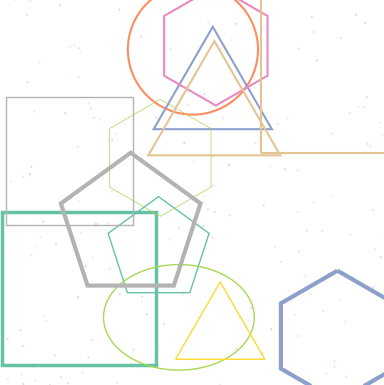[{"shape": "square", "thickness": 2.5, "radius": 1.0, "center": [0.205, 0.251]}, {"shape": "pentagon", "thickness": 1, "radius": 0.69, "center": [0.412, 0.351]}, {"shape": "circle", "thickness": 1.5, "radius": 0.85, "center": [0.501, 0.871]}, {"shape": "hexagon", "thickness": 3, "radius": 0.85, "center": [0.877, 0.127]}, {"shape": "triangle", "thickness": 1.5, "radius": 0.89, "center": [0.553, 0.753]}, {"shape": "hexagon", "thickness": 1.5, "radius": 0.78, "center": [0.561, 0.881]}, {"shape": "oval", "thickness": 1, "radius": 0.98, "center": [0.465, 0.176]}, {"shape": "hexagon", "thickness": 0.5, "radius": 0.76, "center": [0.416, 0.59]}, {"shape": "triangle", "thickness": 1, "radius": 0.67, "center": [0.572, 0.134]}, {"shape": "triangle", "thickness": 1.5, "radius": 0.99, "center": [0.557, 0.695]}, {"shape": "square", "thickness": 1.5, "radius": 1.0, "center": [0.879, 0.803]}, {"shape": "pentagon", "thickness": 3, "radius": 0.95, "center": [0.339, 0.413]}, {"shape": "square", "thickness": 1, "radius": 0.83, "center": [0.181, 0.582]}]